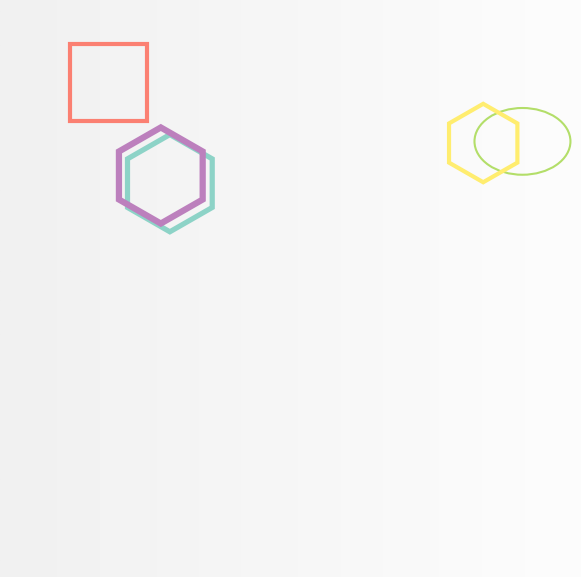[{"shape": "hexagon", "thickness": 2.5, "radius": 0.42, "center": [0.292, 0.682]}, {"shape": "square", "thickness": 2, "radius": 0.33, "center": [0.187, 0.856]}, {"shape": "oval", "thickness": 1, "radius": 0.41, "center": [0.899, 0.754]}, {"shape": "hexagon", "thickness": 3, "radius": 0.42, "center": [0.277, 0.695]}, {"shape": "hexagon", "thickness": 2, "radius": 0.34, "center": [0.831, 0.751]}]